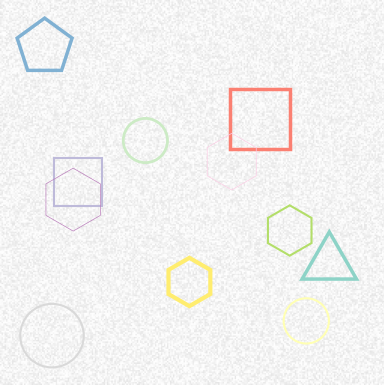[{"shape": "triangle", "thickness": 2.5, "radius": 0.41, "center": [0.855, 0.316]}, {"shape": "circle", "thickness": 1.5, "radius": 0.29, "center": [0.796, 0.167]}, {"shape": "square", "thickness": 1.5, "radius": 0.31, "center": [0.203, 0.527]}, {"shape": "square", "thickness": 2.5, "radius": 0.39, "center": [0.675, 0.691]}, {"shape": "pentagon", "thickness": 2.5, "radius": 0.37, "center": [0.116, 0.878]}, {"shape": "hexagon", "thickness": 1.5, "radius": 0.33, "center": [0.753, 0.401]}, {"shape": "hexagon", "thickness": 0.5, "radius": 0.37, "center": [0.602, 0.58]}, {"shape": "circle", "thickness": 1.5, "radius": 0.41, "center": [0.135, 0.128]}, {"shape": "hexagon", "thickness": 0.5, "radius": 0.41, "center": [0.19, 0.482]}, {"shape": "circle", "thickness": 2, "radius": 0.29, "center": [0.378, 0.635]}, {"shape": "hexagon", "thickness": 3, "radius": 0.31, "center": [0.492, 0.268]}]